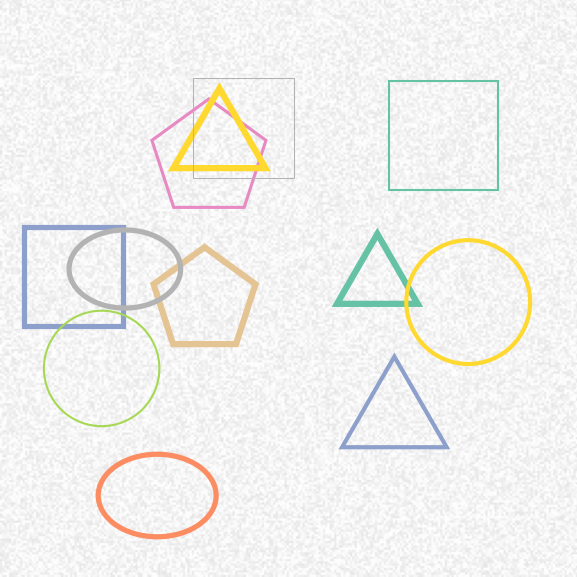[{"shape": "triangle", "thickness": 3, "radius": 0.4, "center": [0.653, 0.513]}, {"shape": "square", "thickness": 1, "radius": 0.47, "center": [0.768, 0.764]}, {"shape": "oval", "thickness": 2.5, "radius": 0.51, "center": [0.272, 0.141]}, {"shape": "triangle", "thickness": 2, "radius": 0.52, "center": [0.683, 0.277]}, {"shape": "square", "thickness": 2.5, "radius": 0.43, "center": [0.127, 0.52]}, {"shape": "pentagon", "thickness": 1.5, "radius": 0.52, "center": [0.362, 0.724]}, {"shape": "circle", "thickness": 1, "radius": 0.5, "center": [0.176, 0.361]}, {"shape": "circle", "thickness": 2, "radius": 0.54, "center": [0.811, 0.476]}, {"shape": "triangle", "thickness": 3, "radius": 0.46, "center": [0.38, 0.754]}, {"shape": "pentagon", "thickness": 3, "radius": 0.46, "center": [0.354, 0.478]}, {"shape": "square", "thickness": 0.5, "radius": 0.44, "center": [0.422, 0.778]}, {"shape": "oval", "thickness": 2.5, "radius": 0.48, "center": [0.216, 0.533]}]